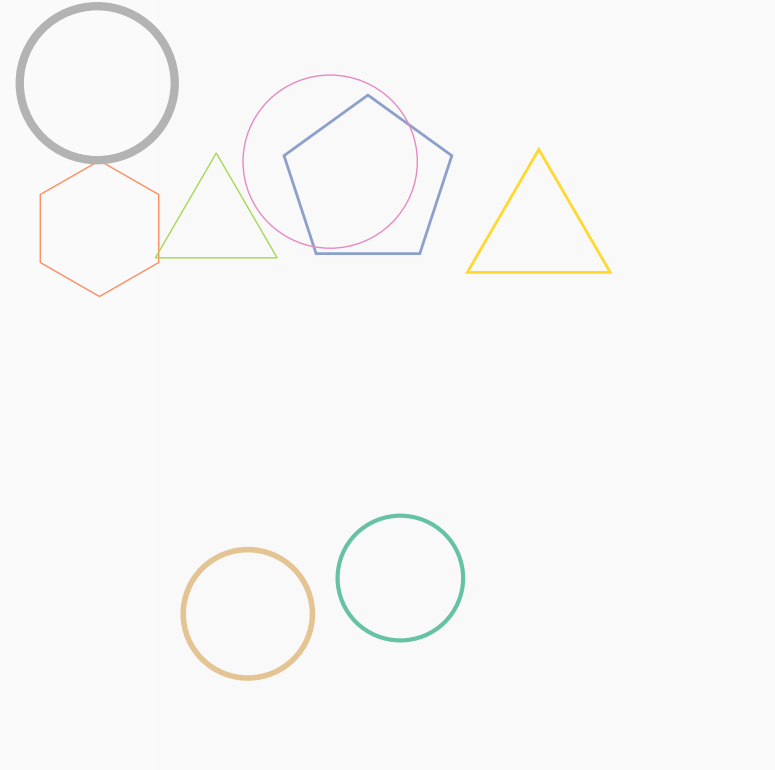[{"shape": "circle", "thickness": 1.5, "radius": 0.4, "center": [0.517, 0.249]}, {"shape": "hexagon", "thickness": 0.5, "radius": 0.44, "center": [0.128, 0.703]}, {"shape": "pentagon", "thickness": 1, "radius": 0.57, "center": [0.475, 0.763]}, {"shape": "circle", "thickness": 0.5, "radius": 0.56, "center": [0.426, 0.79]}, {"shape": "triangle", "thickness": 0.5, "radius": 0.45, "center": [0.279, 0.711]}, {"shape": "triangle", "thickness": 1, "radius": 0.53, "center": [0.695, 0.7]}, {"shape": "circle", "thickness": 2, "radius": 0.42, "center": [0.32, 0.203]}, {"shape": "circle", "thickness": 3, "radius": 0.5, "center": [0.125, 0.892]}]